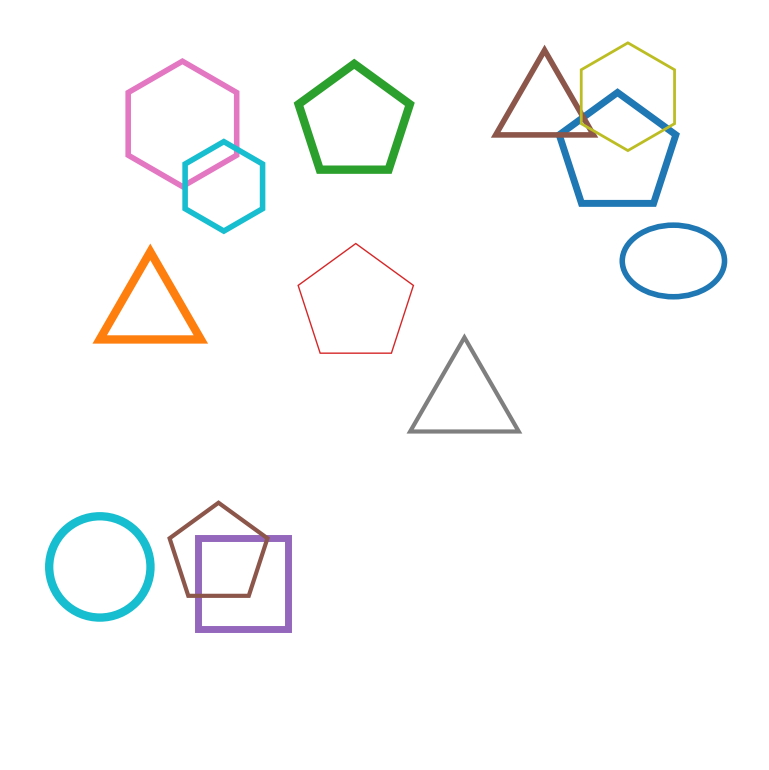[{"shape": "oval", "thickness": 2, "radius": 0.33, "center": [0.875, 0.661]}, {"shape": "pentagon", "thickness": 2.5, "radius": 0.4, "center": [0.802, 0.8]}, {"shape": "triangle", "thickness": 3, "radius": 0.38, "center": [0.195, 0.597]}, {"shape": "pentagon", "thickness": 3, "radius": 0.38, "center": [0.46, 0.841]}, {"shape": "pentagon", "thickness": 0.5, "radius": 0.39, "center": [0.462, 0.605]}, {"shape": "square", "thickness": 2.5, "radius": 0.29, "center": [0.316, 0.243]}, {"shape": "triangle", "thickness": 2, "radius": 0.37, "center": [0.707, 0.861]}, {"shape": "pentagon", "thickness": 1.5, "radius": 0.33, "center": [0.284, 0.28]}, {"shape": "hexagon", "thickness": 2, "radius": 0.41, "center": [0.237, 0.839]}, {"shape": "triangle", "thickness": 1.5, "radius": 0.41, "center": [0.603, 0.48]}, {"shape": "hexagon", "thickness": 1, "radius": 0.35, "center": [0.815, 0.874]}, {"shape": "circle", "thickness": 3, "radius": 0.33, "center": [0.13, 0.264]}, {"shape": "hexagon", "thickness": 2, "radius": 0.29, "center": [0.291, 0.758]}]